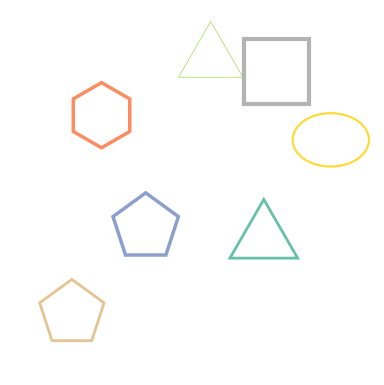[{"shape": "triangle", "thickness": 2, "radius": 0.51, "center": [0.685, 0.38]}, {"shape": "hexagon", "thickness": 2.5, "radius": 0.42, "center": [0.264, 0.701]}, {"shape": "pentagon", "thickness": 2.5, "radius": 0.45, "center": [0.378, 0.41]}, {"shape": "triangle", "thickness": 0.5, "radius": 0.48, "center": [0.547, 0.848]}, {"shape": "oval", "thickness": 1.5, "radius": 0.5, "center": [0.859, 0.637]}, {"shape": "pentagon", "thickness": 2, "radius": 0.44, "center": [0.187, 0.186]}, {"shape": "square", "thickness": 3, "radius": 0.42, "center": [0.718, 0.813]}]